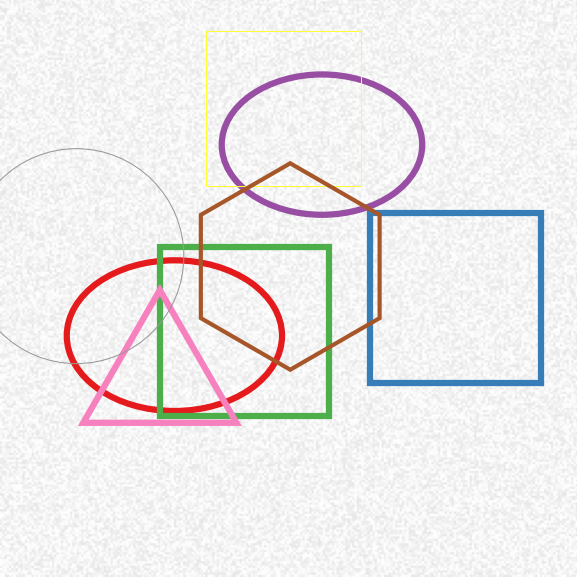[{"shape": "oval", "thickness": 3, "radius": 0.93, "center": [0.302, 0.418]}, {"shape": "square", "thickness": 3, "radius": 0.74, "center": [0.789, 0.483]}, {"shape": "square", "thickness": 3, "radius": 0.73, "center": [0.423, 0.425]}, {"shape": "oval", "thickness": 3, "radius": 0.87, "center": [0.558, 0.749]}, {"shape": "square", "thickness": 0.5, "radius": 0.67, "center": [0.491, 0.812]}, {"shape": "hexagon", "thickness": 2, "radius": 0.89, "center": [0.503, 0.538]}, {"shape": "triangle", "thickness": 3, "radius": 0.77, "center": [0.277, 0.344]}, {"shape": "circle", "thickness": 0.5, "radius": 0.93, "center": [0.132, 0.556]}]